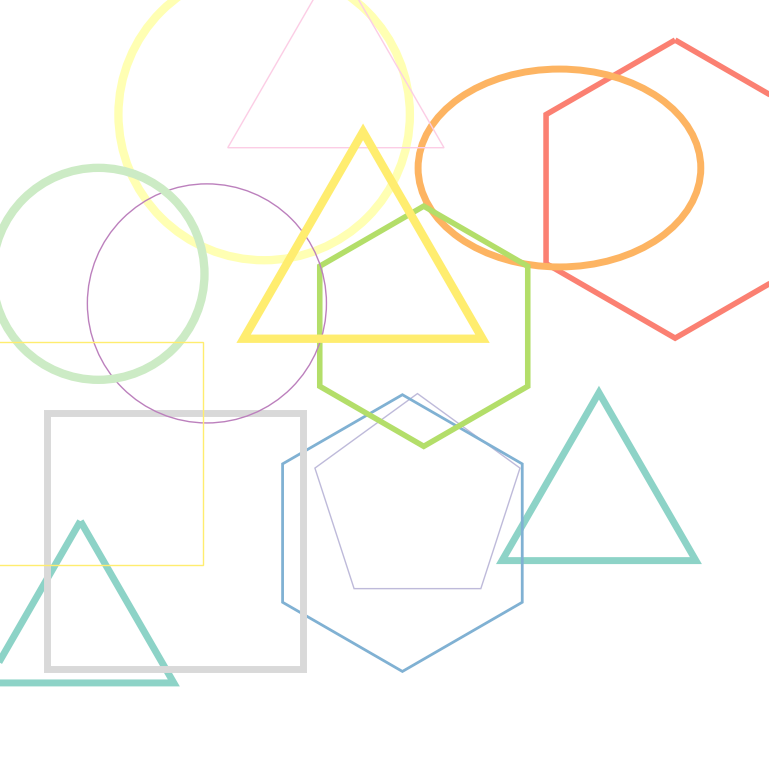[{"shape": "triangle", "thickness": 2.5, "radius": 0.73, "center": [0.778, 0.345]}, {"shape": "triangle", "thickness": 2.5, "radius": 0.7, "center": [0.104, 0.183]}, {"shape": "circle", "thickness": 3, "radius": 0.95, "center": [0.343, 0.851]}, {"shape": "pentagon", "thickness": 0.5, "radius": 0.7, "center": [0.542, 0.349]}, {"shape": "hexagon", "thickness": 2, "radius": 0.97, "center": [0.877, 0.754]}, {"shape": "hexagon", "thickness": 1, "radius": 0.9, "center": [0.523, 0.308]}, {"shape": "oval", "thickness": 2.5, "radius": 0.92, "center": [0.727, 0.782]}, {"shape": "hexagon", "thickness": 2, "radius": 0.78, "center": [0.55, 0.576]}, {"shape": "triangle", "thickness": 0.5, "radius": 0.81, "center": [0.436, 0.889]}, {"shape": "square", "thickness": 2.5, "radius": 0.83, "center": [0.227, 0.297]}, {"shape": "circle", "thickness": 0.5, "radius": 0.78, "center": [0.269, 0.606]}, {"shape": "circle", "thickness": 3, "radius": 0.69, "center": [0.128, 0.644]}, {"shape": "square", "thickness": 0.5, "radius": 0.72, "center": [0.118, 0.411]}, {"shape": "triangle", "thickness": 3, "radius": 0.9, "center": [0.472, 0.65]}]